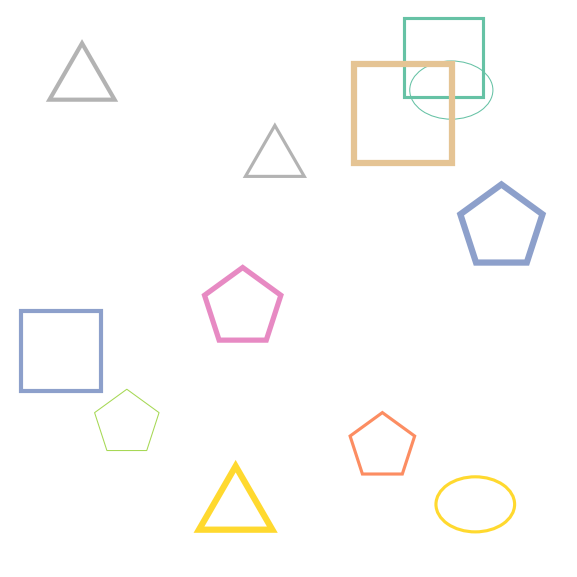[{"shape": "oval", "thickness": 0.5, "radius": 0.36, "center": [0.782, 0.843]}, {"shape": "square", "thickness": 1.5, "radius": 0.34, "center": [0.768, 0.9]}, {"shape": "pentagon", "thickness": 1.5, "radius": 0.29, "center": [0.662, 0.226]}, {"shape": "square", "thickness": 2, "radius": 0.35, "center": [0.106, 0.391]}, {"shape": "pentagon", "thickness": 3, "radius": 0.37, "center": [0.868, 0.605]}, {"shape": "pentagon", "thickness": 2.5, "radius": 0.35, "center": [0.42, 0.466]}, {"shape": "pentagon", "thickness": 0.5, "radius": 0.29, "center": [0.22, 0.266]}, {"shape": "triangle", "thickness": 3, "radius": 0.37, "center": [0.408, 0.119]}, {"shape": "oval", "thickness": 1.5, "radius": 0.34, "center": [0.823, 0.126]}, {"shape": "square", "thickness": 3, "radius": 0.43, "center": [0.697, 0.802]}, {"shape": "triangle", "thickness": 2, "radius": 0.33, "center": [0.142, 0.859]}, {"shape": "triangle", "thickness": 1.5, "radius": 0.29, "center": [0.476, 0.723]}]